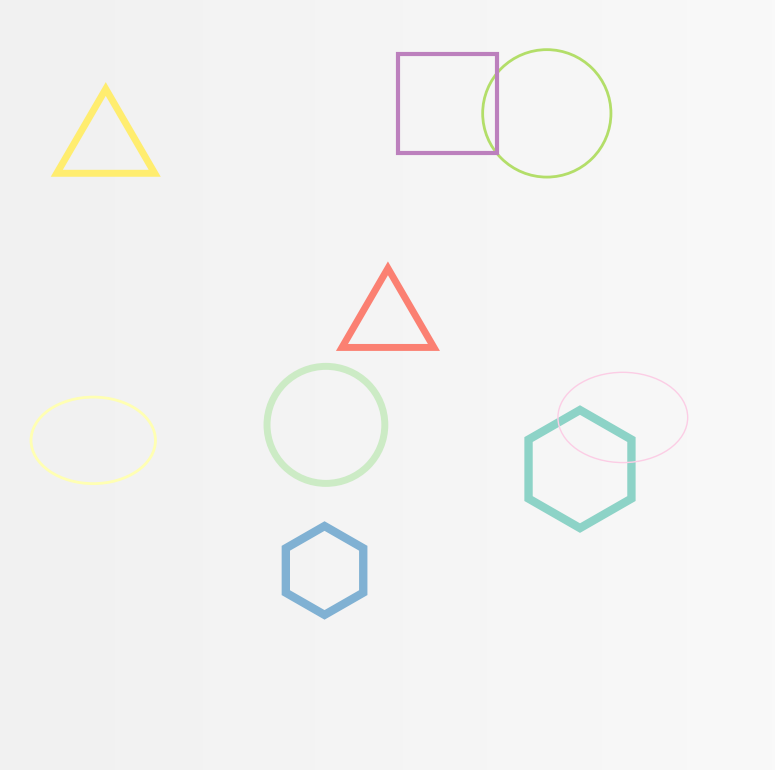[{"shape": "hexagon", "thickness": 3, "radius": 0.38, "center": [0.748, 0.391]}, {"shape": "oval", "thickness": 1, "radius": 0.4, "center": [0.12, 0.428]}, {"shape": "triangle", "thickness": 2.5, "radius": 0.34, "center": [0.501, 0.583]}, {"shape": "hexagon", "thickness": 3, "radius": 0.29, "center": [0.419, 0.259]}, {"shape": "circle", "thickness": 1, "radius": 0.41, "center": [0.706, 0.853]}, {"shape": "oval", "thickness": 0.5, "radius": 0.42, "center": [0.804, 0.458]}, {"shape": "square", "thickness": 1.5, "radius": 0.32, "center": [0.577, 0.865]}, {"shape": "circle", "thickness": 2.5, "radius": 0.38, "center": [0.421, 0.448]}, {"shape": "triangle", "thickness": 2.5, "radius": 0.36, "center": [0.136, 0.811]}]